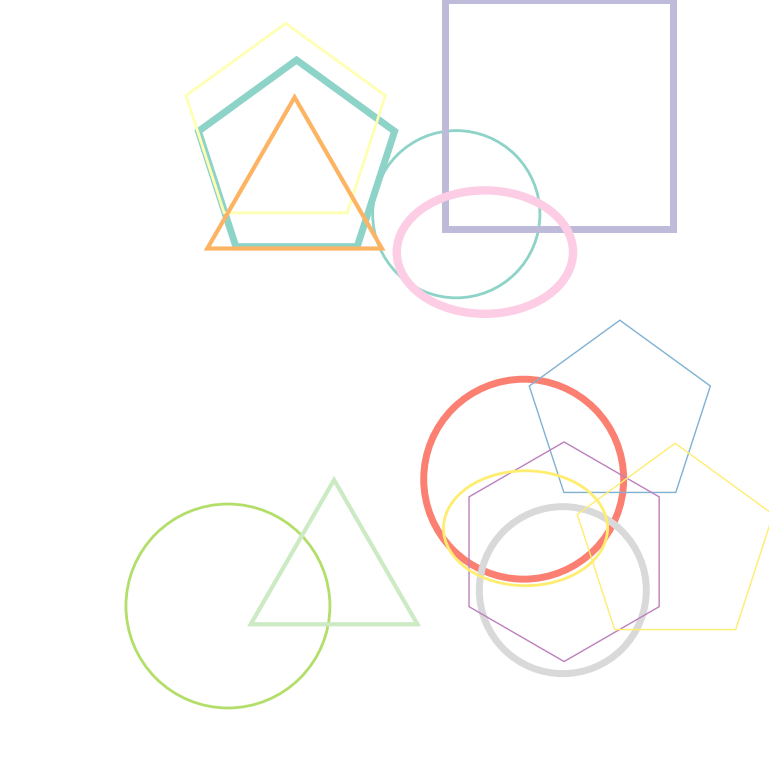[{"shape": "circle", "thickness": 1, "radius": 0.54, "center": [0.593, 0.722]}, {"shape": "pentagon", "thickness": 2.5, "radius": 0.67, "center": [0.385, 0.788]}, {"shape": "pentagon", "thickness": 1, "radius": 0.68, "center": [0.371, 0.834]}, {"shape": "square", "thickness": 2.5, "radius": 0.74, "center": [0.726, 0.852]}, {"shape": "circle", "thickness": 2.5, "radius": 0.65, "center": [0.68, 0.378]}, {"shape": "pentagon", "thickness": 0.5, "radius": 0.62, "center": [0.805, 0.46]}, {"shape": "triangle", "thickness": 1.5, "radius": 0.65, "center": [0.383, 0.743]}, {"shape": "circle", "thickness": 1, "radius": 0.66, "center": [0.296, 0.213]}, {"shape": "oval", "thickness": 3, "radius": 0.57, "center": [0.63, 0.673]}, {"shape": "circle", "thickness": 2.5, "radius": 0.54, "center": [0.731, 0.234]}, {"shape": "hexagon", "thickness": 0.5, "radius": 0.71, "center": [0.733, 0.283]}, {"shape": "triangle", "thickness": 1.5, "radius": 0.63, "center": [0.434, 0.252]}, {"shape": "pentagon", "thickness": 0.5, "radius": 0.67, "center": [0.877, 0.291]}, {"shape": "oval", "thickness": 1, "radius": 0.53, "center": [0.682, 0.314]}]